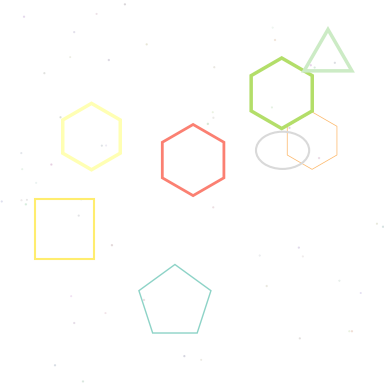[{"shape": "pentagon", "thickness": 1, "radius": 0.49, "center": [0.454, 0.215]}, {"shape": "hexagon", "thickness": 2.5, "radius": 0.43, "center": [0.238, 0.645]}, {"shape": "hexagon", "thickness": 2, "radius": 0.46, "center": [0.502, 0.584]}, {"shape": "hexagon", "thickness": 0.5, "radius": 0.37, "center": [0.811, 0.635]}, {"shape": "hexagon", "thickness": 2.5, "radius": 0.46, "center": [0.732, 0.758]}, {"shape": "oval", "thickness": 1.5, "radius": 0.35, "center": [0.734, 0.61]}, {"shape": "triangle", "thickness": 2.5, "radius": 0.36, "center": [0.852, 0.852]}, {"shape": "square", "thickness": 1.5, "radius": 0.39, "center": [0.168, 0.405]}]